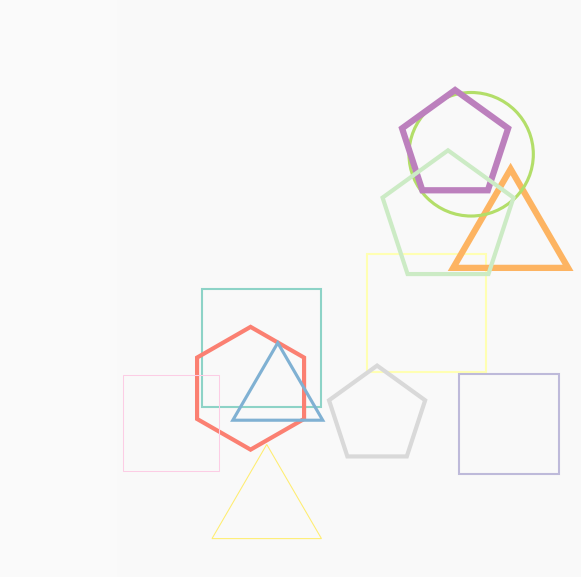[{"shape": "square", "thickness": 1, "radius": 0.51, "center": [0.45, 0.397]}, {"shape": "square", "thickness": 1, "radius": 0.51, "center": [0.734, 0.457]}, {"shape": "square", "thickness": 1, "radius": 0.43, "center": [0.875, 0.265]}, {"shape": "hexagon", "thickness": 2, "radius": 0.53, "center": [0.431, 0.327]}, {"shape": "triangle", "thickness": 1.5, "radius": 0.45, "center": [0.478, 0.316]}, {"shape": "triangle", "thickness": 3, "radius": 0.57, "center": [0.878, 0.592]}, {"shape": "circle", "thickness": 1.5, "radius": 0.53, "center": [0.811, 0.732]}, {"shape": "square", "thickness": 0.5, "radius": 0.42, "center": [0.294, 0.267]}, {"shape": "pentagon", "thickness": 2, "radius": 0.43, "center": [0.649, 0.279]}, {"shape": "pentagon", "thickness": 3, "radius": 0.48, "center": [0.783, 0.747]}, {"shape": "pentagon", "thickness": 2, "radius": 0.59, "center": [0.771, 0.62]}, {"shape": "triangle", "thickness": 0.5, "radius": 0.54, "center": [0.459, 0.121]}]